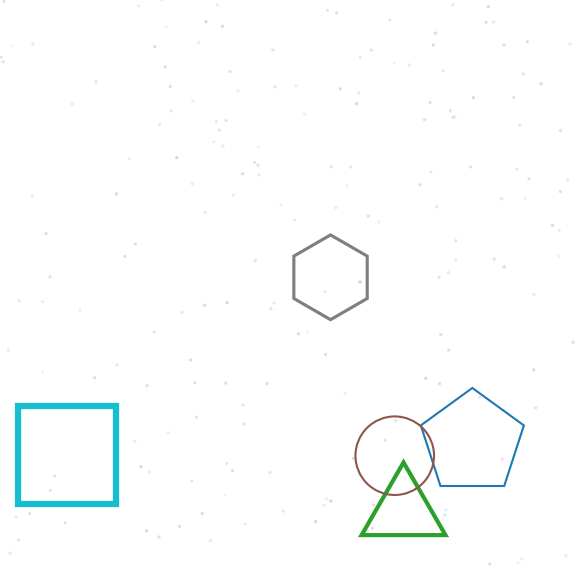[{"shape": "pentagon", "thickness": 1, "radius": 0.47, "center": [0.818, 0.233]}, {"shape": "triangle", "thickness": 2, "radius": 0.42, "center": [0.699, 0.114]}, {"shape": "circle", "thickness": 1, "radius": 0.34, "center": [0.684, 0.21]}, {"shape": "hexagon", "thickness": 1.5, "radius": 0.37, "center": [0.572, 0.519]}, {"shape": "square", "thickness": 3, "radius": 0.43, "center": [0.116, 0.211]}]